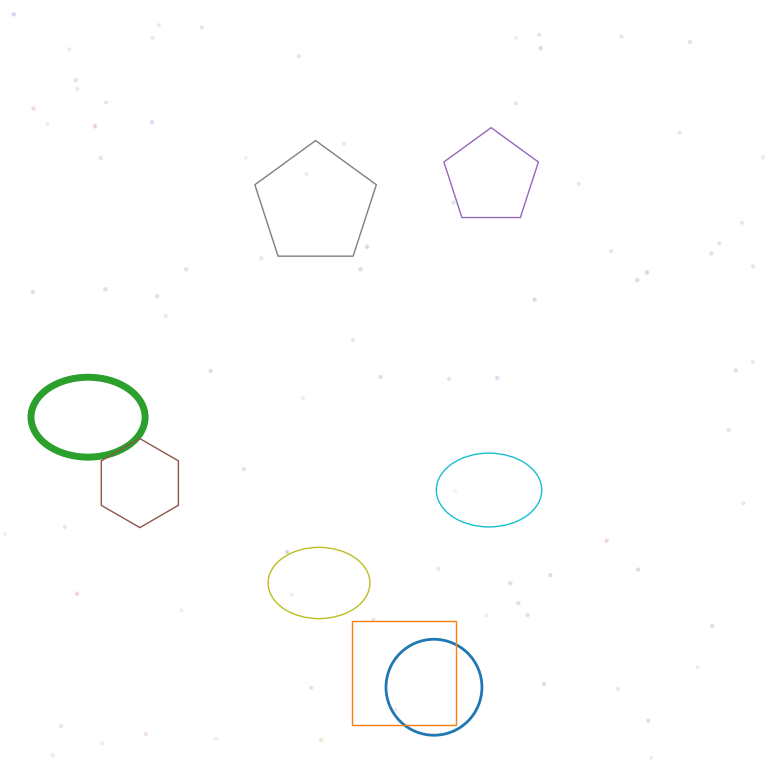[{"shape": "circle", "thickness": 1, "radius": 0.31, "center": [0.564, 0.107]}, {"shape": "square", "thickness": 0.5, "radius": 0.34, "center": [0.524, 0.126]}, {"shape": "oval", "thickness": 2.5, "radius": 0.37, "center": [0.114, 0.458]}, {"shape": "pentagon", "thickness": 0.5, "radius": 0.32, "center": [0.638, 0.77]}, {"shape": "hexagon", "thickness": 0.5, "radius": 0.29, "center": [0.182, 0.373]}, {"shape": "pentagon", "thickness": 0.5, "radius": 0.41, "center": [0.41, 0.734]}, {"shape": "oval", "thickness": 0.5, "radius": 0.33, "center": [0.414, 0.243]}, {"shape": "oval", "thickness": 0.5, "radius": 0.34, "center": [0.635, 0.364]}]